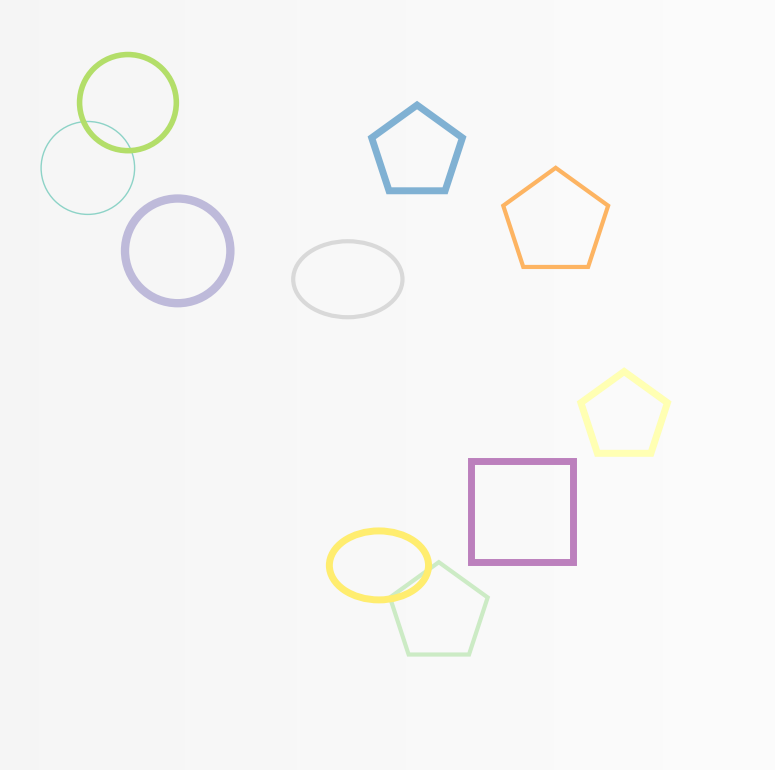[{"shape": "circle", "thickness": 0.5, "radius": 0.3, "center": [0.113, 0.782]}, {"shape": "pentagon", "thickness": 2.5, "radius": 0.29, "center": [0.805, 0.459]}, {"shape": "circle", "thickness": 3, "radius": 0.34, "center": [0.229, 0.674]}, {"shape": "pentagon", "thickness": 2.5, "radius": 0.31, "center": [0.538, 0.802]}, {"shape": "pentagon", "thickness": 1.5, "radius": 0.36, "center": [0.717, 0.711]}, {"shape": "circle", "thickness": 2, "radius": 0.31, "center": [0.165, 0.867]}, {"shape": "oval", "thickness": 1.5, "radius": 0.35, "center": [0.449, 0.637]}, {"shape": "square", "thickness": 2.5, "radius": 0.33, "center": [0.674, 0.336]}, {"shape": "pentagon", "thickness": 1.5, "radius": 0.33, "center": [0.566, 0.204]}, {"shape": "oval", "thickness": 2.5, "radius": 0.32, "center": [0.489, 0.266]}]